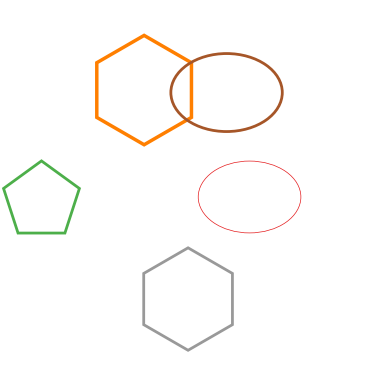[{"shape": "oval", "thickness": 0.5, "radius": 0.67, "center": [0.648, 0.488]}, {"shape": "pentagon", "thickness": 2, "radius": 0.52, "center": [0.108, 0.478]}, {"shape": "hexagon", "thickness": 2.5, "radius": 0.71, "center": [0.374, 0.766]}, {"shape": "oval", "thickness": 2, "radius": 0.72, "center": [0.588, 0.76]}, {"shape": "hexagon", "thickness": 2, "radius": 0.67, "center": [0.489, 0.223]}]